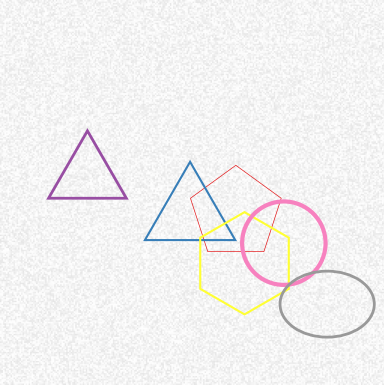[{"shape": "pentagon", "thickness": 0.5, "radius": 0.62, "center": [0.613, 0.447]}, {"shape": "triangle", "thickness": 1.5, "radius": 0.68, "center": [0.494, 0.444]}, {"shape": "triangle", "thickness": 2, "radius": 0.58, "center": [0.227, 0.543]}, {"shape": "hexagon", "thickness": 1.5, "radius": 0.66, "center": [0.635, 0.316]}, {"shape": "circle", "thickness": 3, "radius": 0.54, "center": [0.737, 0.368]}, {"shape": "oval", "thickness": 2, "radius": 0.61, "center": [0.85, 0.21]}]